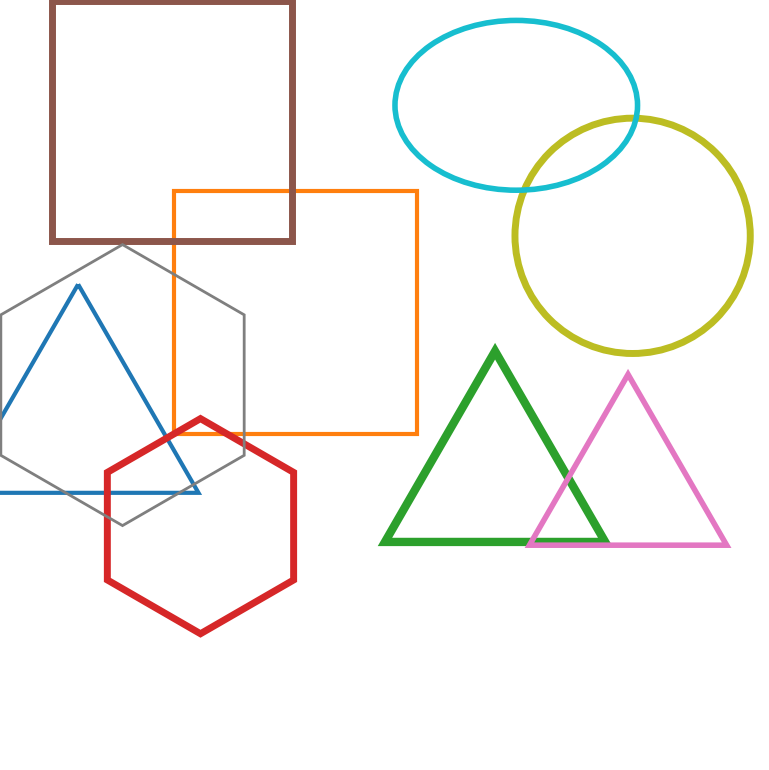[{"shape": "triangle", "thickness": 1.5, "radius": 0.9, "center": [0.101, 0.45]}, {"shape": "square", "thickness": 1.5, "radius": 0.79, "center": [0.384, 0.595]}, {"shape": "triangle", "thickness": 3, "radius": 0.83, "center": [0.643, 0.379]}, {"shape": "hexagon", "thickness": 2.5, "radius": 0.7, "center": [0.26, 0.317]}, {"shape": "square", "thickness": 2.5, "radius": 0.78, "center": [0.223, 0.843]}, {"shape": "triangle", "thickness": 2, "radius": 0.74, "center": [0.816, 0.366]}, {"shape": "hexagon", "thickness": 1, "radius": 0.91, "center": [0.159, 0.5]}, {"shape": "circle", "thickness": 2.5, "radius": 0.76, "center": [0.822, 0.694]}, {"shape": "oval", "thickness": 2, "radius": 0.79, "center": [0.67, 0.863]}]